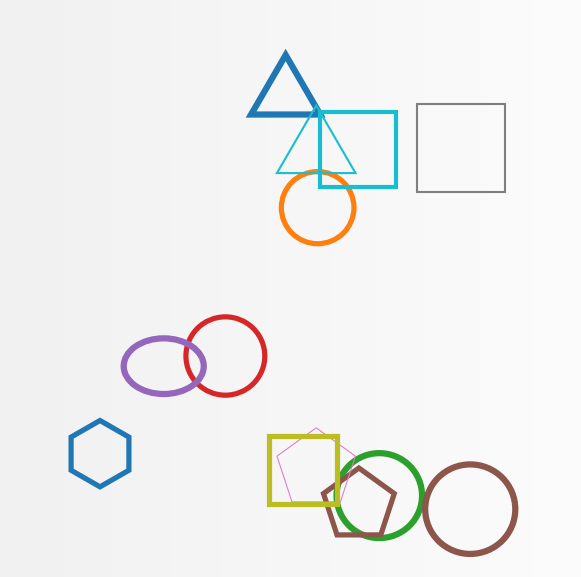[{"shape": "triangle", "thickness": 3, "radius": 0.34, "center": [0.491, 0.835]}, {"shape": "hexagon", "thickness": 2.5, "radius": 0.29, "center": [0.172, 0.214]}, {"shape": "circle", "thickness": 2.5, "radius": 0.31, "center": [0.547, 0.64]}, {"shape": "circle", "thickness": 3, "radius": 0.37, "center": [0.653, 0.141]}, {"shape": "circle", "thickness": 2.5, "radius": 0.34, "center": [0.388, 0.383]}, {"shape": "oval", "thickness": 3, "radius": 0.34, "center": [0.282, 0.365]}, {"shape": "circle", "thickness": 3, "radius": 0.39, "center": [0.809, 0.117]}, {"shape": "pentagon", "thickness": 2.5, "radius": 0.32, "center": [0.617, 0.125]}, {"shape": "pentagon", "thickness": 0.5, "radius": 0.35, "center": [0.544, 0.187]}, {"shape": "square", "thickness": 1, "radius": 0.38, "center": [0.793, 0.742]}, {"shape": "square", "thickness": 2.5, "radius": 0.29, "center": [0.521, 0.185]}, {"shape": "triangle", "thickness": 1, "radius": 0.39, "center": [0.544, 0.738]}, {"shape": "square", "thickness": 2, "radius": 0.33, "center": [0.616, 0.741]}]